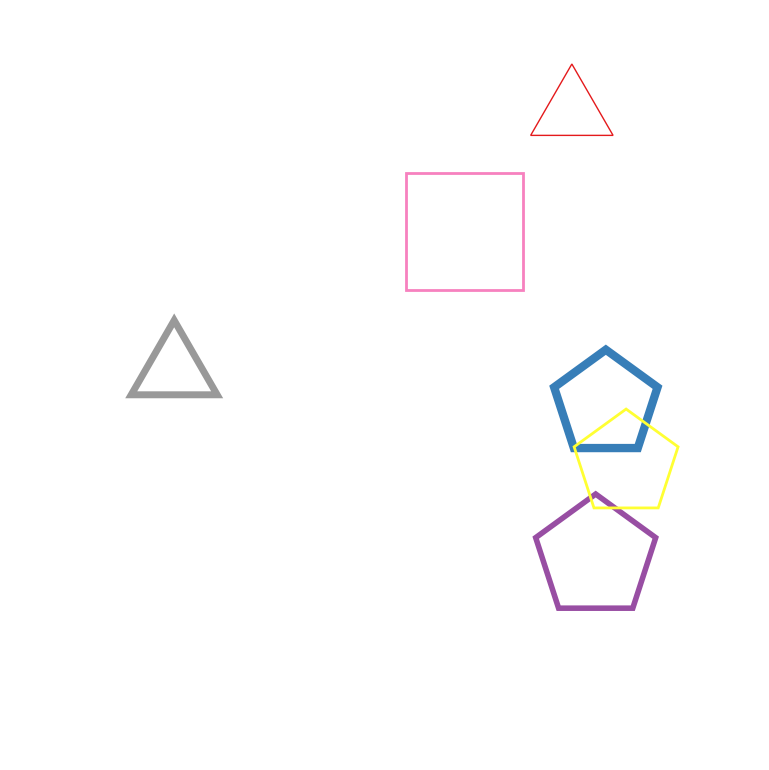[{"shape": "triangle", "thickness": 0.5, "radius": 0.31, "center": [0.743, 0.855]}, {"shape": "pentagon", "thickness": 3, "radius": 0.35, "center": [0.787, 0.475]}, {"shape": "pentagon", "thickness": 2, "radius": 0.41, "center": [0.774, 0.276]}, {"shape": "pentagon", "thickness": 1, "radius": 0.35, "center": [0.813, 0.398]}, {"shape": "square", "thickness": 1, "radius": 0.38, "center": [0.603, 0.699]}, {"shape": "triangle", "thickness": 2.5, "radius": 0.32, "center": [0.226, 0.52]}]